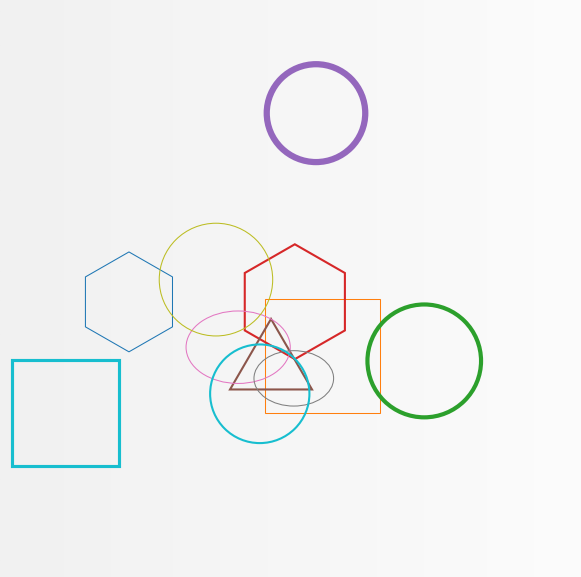[{"shape": "hexagon", "thickness": 0.5, "radius": 0.43, "center": [0.222, 0.476]}, {"shape": "square", "thickness": 0.5, "radius": 0.5, "center": [0.555, 0.383]}, {"shape": "circle", "thickness": 2, "radius": 0.49, "center": [0.73, 0.374]}, {"shape": "hexagon", "thickness": 1, "radius": 0.5, "center": [0.507, 0.477]}, {"shape": "circle", "thickness": 3, "radius": 0.42, "center": [0.544, 0.803]}, {"shape": "triangle", "thickness": 1, "radius": 0.41, "center": [0.466, 0.365]}, {"shape": "oval", "thickness": 0.5, "radius": 0.45, "center": [0.41, 0.398]}, {"shape": "oval", "thickness": 0.5, "radius": 0.34, "center": [0.505, 0.344]}, {"shape": "circle", "thickness": 0.5, "radius": 0.49, "center": [0.372, 0.515]}, {"shape": "square", "thickness": 1.5, "radius": 0.46, "center": [0.113, 0.284]}, {"shape": "circle", "thickness": 1, "radius": 0.43, "center": [0.447, 0.317]}]